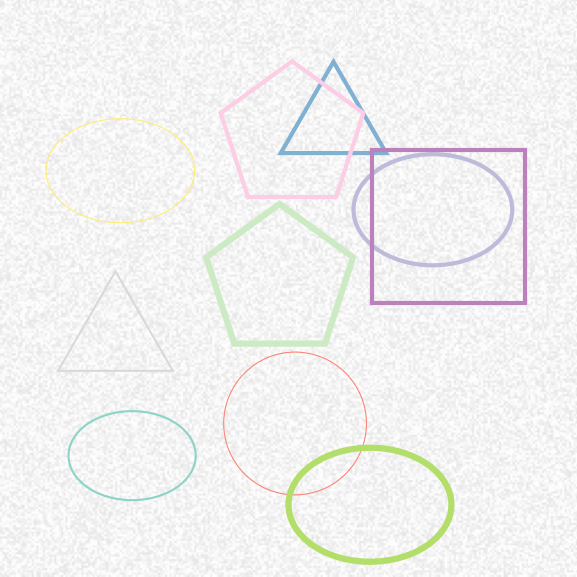[{"shape": "oval", "thickness": 1, "radius": 0.55, "center": [0.229, 0.21]}, {"shape": "square", "thickness": 0.5, "radius": 0.6, "center": [0.734, 0.885]}, {"shape": "oval", "thickness": 2, "radius": 0.69, "center": [0.75, 0.636]}, {"shape": "circle", "thickness": 0.5, "radius": 0.62, "center": [0.511, 0.266]}, {"shape": "triangle", "thickness": 2, "radius": 0.53, "center": [0.577, 0.787]}, {"shape": "oval", "thickness": 3, "radius": 0.71, "center": [0.641, 0.125]}, {"shape": "pentagon", "thickness": 2, "radius": 0.65, "center": [0.506, 0.763]}, {"shape": "triangle", "thickness": 1, "radius": 0.57, "center": [0.2, 0.414]}, {"shape": "square", "thickness": 2, "radius": 0.66, "center": [0.777, 0.608]}, {"shape": "pentagon", "thickness": 3, "radius": 0.67, "center": [0.484, 0.512]}, {"shape": "oval", "thickness": 0.5, "radius": 0.64, "center": [0.208, 0.704]}]